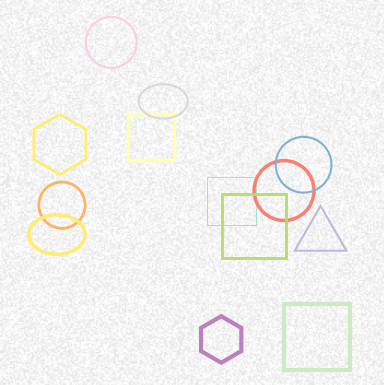[{"shape": "square", "thickness": 0.5, "radius": 0.32, "center": [0.601, 0.478]}, {"shape": "square", "thickness": 2.5, "radius": 0.3, "center": [0.393, 0.643]}, {"shape": "triangle", "thickness": 1.5, "radius": 0.39, "center": [0.833, 0.388]}, {"shape": "circle", "thickness": 2.5, "radius": 0.39, "center": [0.738, 0.505]}, {"shape": "circle", "thickness": 1.5, "radius": 0.36, "center": [0.789, 0.572]}, {"shape": "circle", "thickness": 2, "radius": 0.3, "center": [0.161, 0.467]}, {"shape": "square", "thickness": 2, "radius": 0.41, "center": [0.659, 0.413]}, {"shape": "circle", "thickness": 1.5, "radius": 0.33, "center": [0.289, 0.89]}, {"shape": "oval", "thickness": 1.5, "radius": 0.32, "center": [0.424, 0.737]}, {"shape": "hexagon", "thickness": 3, "radius": 0.3, "center": [0.575, 0.118]}, {"shape": "square", "thickness": 3, "radius": 0.43, "center": [0.824, 0.125]}, {"shape": "oval", "thickness": 2.5, "radius": 0.37, "center": [0.148, 0.391]}, {"shape": "hexagon", "thickness": 2, "radius": 0.39, "center": [0.155, 0.625]}]